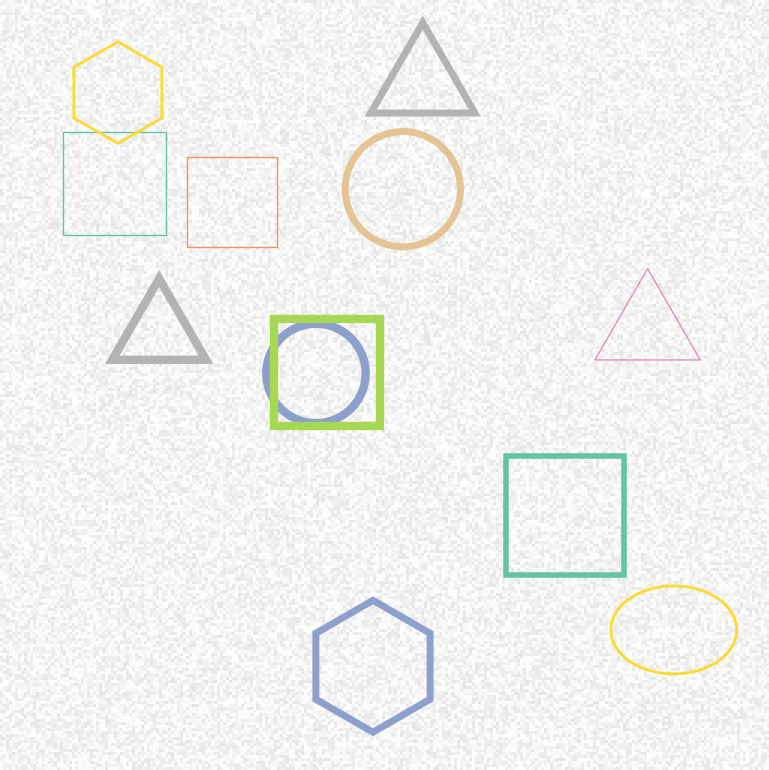[{"shape": "square", "thickness": 2, "radius": 0.38, "center": [0.733, 0.331]}, {"shape": "square", "thickness": 0.5, "radius": 0.34, "center": [0.148, 0.761]}, {"shape": "square", "thickness": 0.5, "radius": 0.29, "center": [0.302, 0.737]}, {"shape": "hexagon", "thickness": 2.5, "radius": 0.43, "center": [0.484, 0.135]}, {"shape": "circle", "thickness": 3, "radius": 0.32, "center": [0.41, 0.515]}, {"shape": "triangle", "thickness": 0.5, "radius": 0.4, "center": [0.841, 0.572]}, {"shape": "square", "thickness": 3, "radius": 0.35, "center": [0.425, 0.516]}, {"shape": "hexagon", "thickness": 1, "radius": 0.33, "center": [0.153, 0.88]}, {"shape": "oval", "thickness": 1, "radius": 0.41, "center": [0.875, 0.182]}, {"shape": "circle", "thickness": 2.5, "radius": 0.37, "center": [0.523, 0.754]}, {"shape": "triangle", "thickness": 3, "radius": 0.35, "center": [0.207, 0.568]}, {"shape": "triangle", "thickness": 2.5, "radius": 0.39, "center": [0.549, 0.892]}]